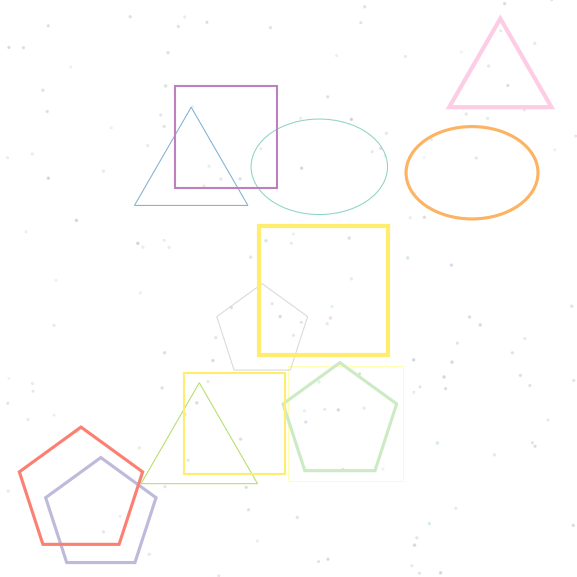[{"shape": "oval", "thickness": 0.5, "radius": 0.59, "center": [0.553, 0.71]}, {"shape": "square", "thickness": 0.5, "radius": 0.5, "center": [0.599, 0.266]}, {"shape": "pentagon", "thickness": 1.5, "radius": 0.5, "center": [0.175, 0.106]}, {"shape": "pentagon", "thickness": 1.5, "radius": 0.56, "center": [0.14, 0.147]}, {"shape": "triangle", "thickness": 0.5, "radius": 0.57, "center": [0.331, 0.7]}, {"shape": "oval", "thickness": 1.5, "radius": 0.57, "center": [0.817, 0.7]}, {"shape": "triangle", "thickness": 0.5, "radius": 0.58, "center": [0.345, 0.22]}, {"shape": "triangle", "thickness": 2, "radius": 0.51, "center": [0.866, 0.865]}, {"shape": "pentagon", "thickness": 0.5, "radius": 0.41, "center": [0.454, 0.425]}, {"shape": "square", "thickness": 1, "radius": 0.44, "center": [0.391, 0.762]}, {"shape": "pentagon", "thickness": 1.5, "radius": 0.52, "center": [0.589, 0.268]}, {"shape": "square", "thickness": 2, "radius": 0.56, "center": [0.56, 0.496]}, {"shape": "square", "thickness": 1, "radius": 0.44, "center": [0.406, 0.266]}]